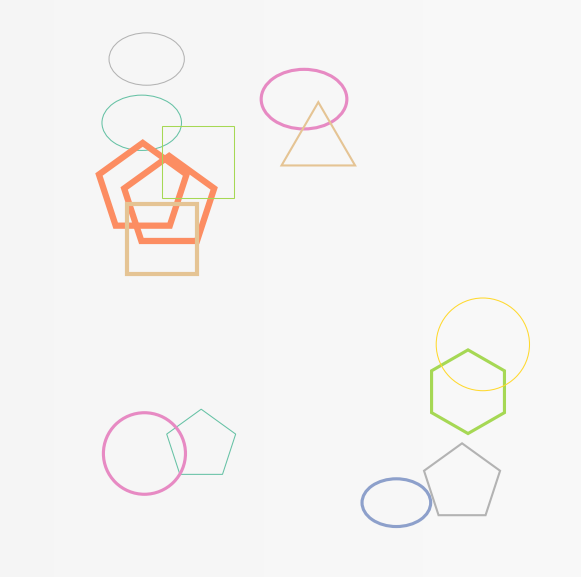[{"shape": "oval", "thickness": 0.5, "radius": 0.34, "center": [0.244, 0.787]}, {"shape": "pentagon", "thickness": 0.5, "radius": 0.31, "center": [0.346, 0.228]}, {"shape": "pentagon", "thickness": 3, "radius": 0.41, "center": [0.291, 0.648]}, {"shape": "pentagon", "thickness": 3, "radius": 0.4, "center": [0.246, 0.672]}, {"shape": "oval", "thickness": 1.5, "radius": 0.3, "center": [0.682, 0.129]}, {"shape": "oval", "thickness": 1.5, "radius": 0.37, "center": [0.523, 0.827]}, {"shape": "circle", "thickness": 1.5, "radius": 0.35, "center": [0.248, 0.214]}, {"shape": "hexagon", "thickness": 1.5, "radius": 0.36, "center": [0.805, 0.321]}, {"shape": "square", "thickness": 0.5, "radius": 0.31, "center": [0.341, 0.719]}, {"shape": "circle", "thickness": 0.5, "radius": 0.4, "center": [0.831, 0.403]}, {"shape": "triangle", "thickness": 1, "radius": 0.37, "center": [0.548, 0.749]}, {"shape": "square", "thickness": 2, "radius": 0.3, "center": [0.279, 0.585]}, {"shape": "pentagon", "thickness": 1, "radius": 0.34, "center": [0.795, 0.163]}, {"shape": "oval", "thickness": 0.5, "radius": 0.32, "center": [0.252, 0.897]}]